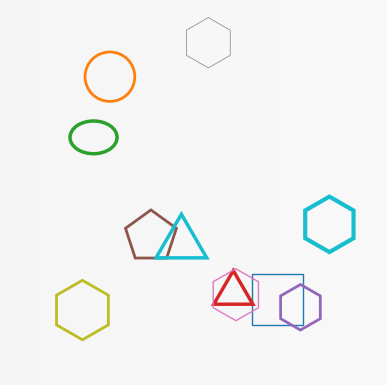[{"shape": "square", "thickness": 1, "radius": 0.33, "center": [0.716, 0.222]}, {"shape": "circle", "thickness": 2, "radius": 0.32, "center": [0.284, 0.801]}, {"shape": "oval", "thickness": 2.5, "radius": 0.3, "center": [0.241, 0.643]}, {"shape": "triangle", "thickness": 2.5, "radius": 0.29, "center": [0.602, 0.239]}, {"shape": "hexagon", "thickness": 2, "radius": 0.3, "center": [0.775, 0.202]}, {"shape": "pentagon", "thickness": 2, "radius": 0.35, "center": [0.39, 0.386]}, {"shape": "hexagon", "thickness": 1, "radius": 0.34, "center": [0.609, 0.234]}, {"shape": "hexagon", "thickness": 0.5, "radius": 0.33, "center": [0.538, 0.889]}, {"shape": "hexagon", "thickness": 2, "radius": 0.39, "center": [0.213, 0.195]}, {"shape": "hexagon", "thickness": 3, "radius": 0.36, "center": [0.85, 0.417]}, {"shape": "triangle", "thickness": 2.5, "radius": 0.38, "center": [0.468, 0.368]}]